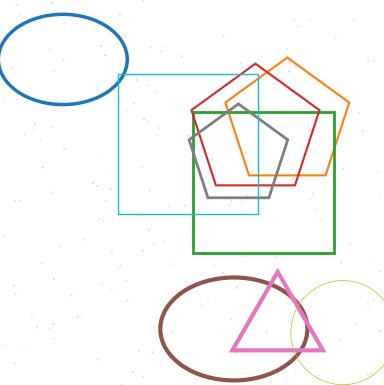[{"shape": "oval", "thickness": 2.5, "radius": 0.84, "center": [0.163, 0.846]}, {"shape": "pentagon", "thickness": 1.5, "radius": 0.85, "center": [0.746, 0.681]}, {"shape": "square", "thickness": 2, "radius": 0.92, "center": [0.684, 0.526]}, {"shape": "pentagon", "thickness": 1.5, "radius": 0.87, "center": [0.664, 0.66]}, {"shape": "oval", "thickness": 3, "radius": 0.96, "center": [0.607, 0.146]}, {"shape": "triangle", "thickness": 3, "radius": 0.68, "center": [0.721, 0.158]}, {"shape": "pentagon", "thickness": 2, "radius": 0.67, "center": [0.619, 0.595]}, {"shape": "circle", "thickness": 0.5, "radius": 0.68, "center": [0.891, 0.136]}, {"shape": "square", "thickness": 1, "radius": 0.91, "center": [0.489, 0.625]}]